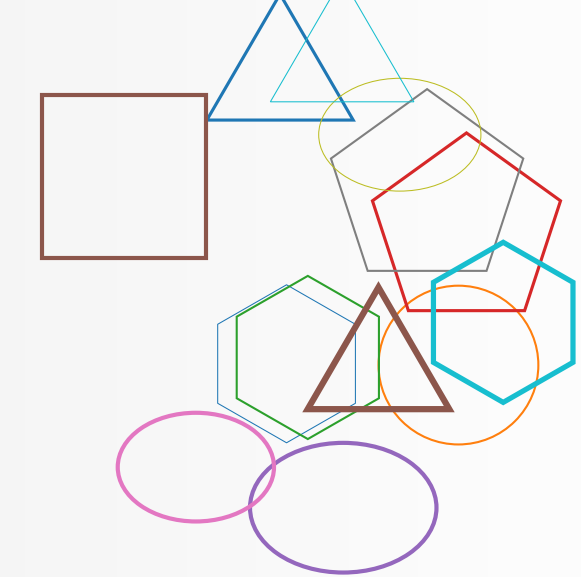[{"shape": "triangle", "thickness": 1.5, "radius": 0.73, "center": [0.482, 0.864]}, {"shape": "hexagon", "thickness": 0.5, "radius": 0.68, "center": [0.493, 0.369]}, {"shape": "circle", "thickness": 1, "radius": 0.69, "center": [0.789, 0.367]}, {"shape": "hexagon", "thickness": 1, "radius": 0.71, "center": [0.53, 0.38]}, {"shape": "pentagon", "thickness": 1.5, "radius": 0.85, "center": [0.803, 0.599]}, {"shape": "oval", "thickness": 2, "radius": 0.8, "center": [0.591, 0.12]}, {"shape": "triangle", "thickness": 3, "radius": 0.7, "center": [0.651, 0.361]}, {"shape": "square", "thickness": 2, "radius": 0.71, "center": [0.213, 0.693]}, {"shape": "oval", "thickness": 2, "radius": 0.67, "center": [0.337, 0.19]}, {"shape": "pentagon", "thickness": 1, "radius": 0.87, "center": [0.735, 0.671]}, {"shape": "oval", "thickness": 0.5, "radius": 0.7, "center": [0.688, 0.766]}, {"shape": "triangle", "thickness": 0.5, "radius": 0.71, "center": [0.589, 0.894]}, {"shape": "hexagon", "thickness": 2.5, "radius": 0.69, "center": [0.866, 0.441]}]